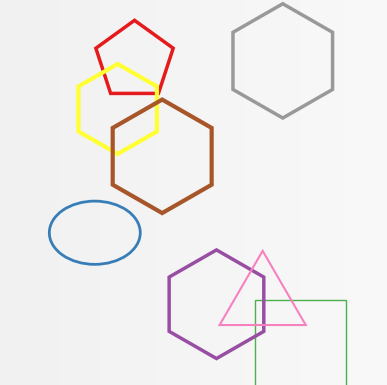[{"shape": "pentagon", "thickness": 2.5, "radius": 0.52, "center": [0.347, 0.842]}, {"shape": "oval", "thickness": 2, "radius": 0.59, "center": [0.245, 0.395]}, {"shape": "square", "thickness": 1, "radius": 0.59, "center": [0.776, 0.103]}, {"shape": "hexagon", "thickness": 2.5, "radius": 0.71, "center": [0.559, 0.21]}, {"shape": "hexagon", "thickness": 3, "radius": 0.58, "center": [0.304, 0.717]}, {"shape": "hexagon", "thickness": 3, "radius": 0.74, "center": [0.419, 0.594]}, {"shape": "triangle", "thickness": 1.5, "radius": 0.64, "center": [0.678, 0.22]}, {"shape": "hexagon", "thickness": 2.5, "radius": 0.74, "center": [0.73, 0.842]}]